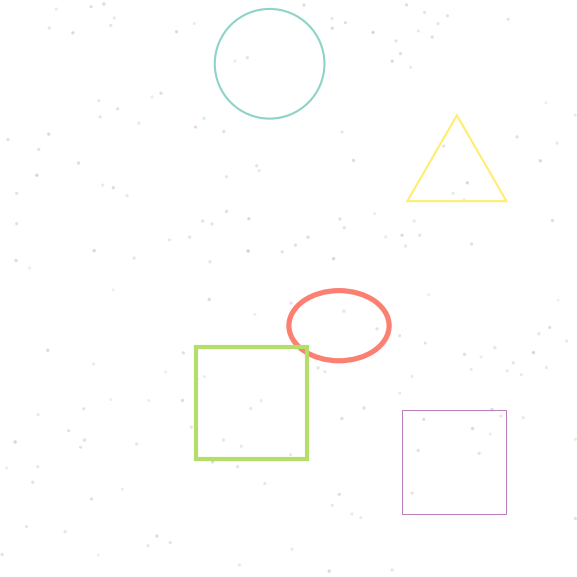[{"shape": "circle", "thickness": 1, "radius": 0.47, "center": [0.467, 0.889]}, {"shape": "oval", "thickness": 2.5, "radius": 0.43, "center": [0.587, 0.435]}, {"shape": "square", "thickness": 2, "radius": 0.48, "center": [0.436, 0.301]}, {"shape": "square", "thickness": 0.5, "radius": 0.45, "center": [0.786, 0.199]}, {"shape": "triangle", "thickness": 1, "radius": 0.5, "center": [0.791, 0.7]}]